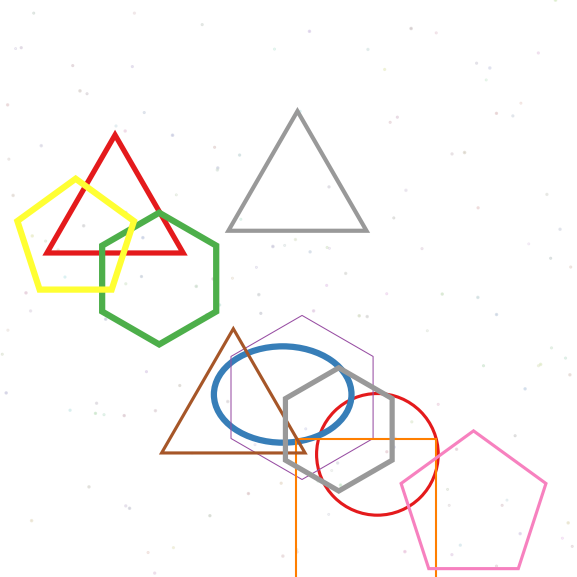[{"shape": "triangle", "thickness": 2.5, "radius": 0.68, "center": [0.199, 0.629]}, {"shape": "circle", "thickness": 1.5, "radius": 0.53, "center": [0.654, 0.212]}, {"shape": "oval", "thickness": 3, "radius": 0.6, "center": [0.49, 0.316]}, {"shape": "hexagon", "thickness": 3, "radius": 0.57, "center": [0.276, 0.517]}, {"shape": "hexagon", "thickness": 0.5, "radius": 0.71, "center": [0.523, 0.311]}, {"shape": "square", "thickness": 1, "radius": 0.61, "center": [0.633, 0.118]}, {"shape": "pentagon", "thickness": 3, "radius": 0.53, "center": [0.131, 0.584]}, {"shape": "triangle", "thickness": 1.5, "radius": 0.72, "center": [0.404, 0.286]}, {"shape": "pentagon", "thickness": 1.5, "radius": 0.66, "center": [0.82, 0.121]}, {"shape": "hexagon", "thickness": 2.5, "radius": 0.53, "center": [0.587, 0.256]}, {"shape": "triangle", "thickness": 2, "radius": 0.69, "center": [0.515, 0.669]}]